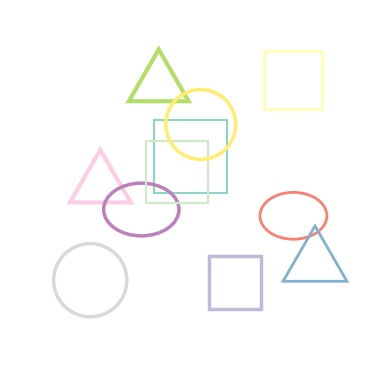[{"shape": "square", "thickness": 1.5, "radius": 0.47, "center": [0.494, 0.593]}, {"shape": "square", "thickness": 2, "radius": 0.38, "center": [0.761, 0.792]}, {"shape": "square", "thickness": 2.5, "radius": 0.34, "center": [0.611, 0.266]}, {"shape": "oval", "thickness": 2, "radius": 0.43, "center": [0.762, 0.439]}, {"shape": "triangle", "thickness": 2, "radius": 0.48, "center": [0.818, 0.317]}, {"shape": "triangle", "thickness": 3, "radius": 0.45, "center": [0.412, 0.782]}, {"shape": "triangle", "thickness": 3, "radius": 0.46, "center": [0.261, 0.52]}, {"shape": "circle", "thickness": 2.5, "radius": 0.48, "center": [0.234, 0.272]}, {"shape": "oval", "thickness": 2.5, "radius": 0.49, "center": [0.367, 0.456]}, {"shape": "square", "thickness": 1.5, "radius": 0.4, "center": [0.46, 0.553]}, {"shape": "circle", "thickness": 2.5, "radius": 0.45, "center": [0.521, 0.677]}]